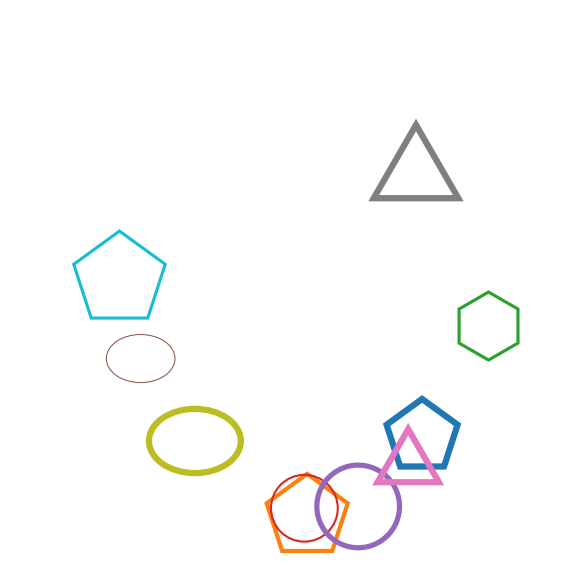[{"shape": "pentagon", "thickness": 3, "radius": 0.32, "center": [0.731, 0.244]}, {"shape": "pentagon", "thickness": 2, "radius": 0.37, "center": [0.532, 0.105]}, {"shape": "hexagon", "thickness": 1.5, "radius": 0.29, "center": [0.846, 0.435]}, {"shape": "circle", "thickness": 1, "radius": 0.29, "center": [0.527, 0.119]}, {"shape": "circle", "thickness": 2.5, "radius": 0.36, "center": [0.62, 0.122]}, {"shape": "oval", "thickness": 0.5, "radius": 0.3, "center": [0.244, 0.378]}, {"shape": "triangle", "thickness": 3, "radius": 0.31, "center": [0.707, 0.195]}, {"shape": "triangle", "thickness": 3, "radius": 0.42, "center": [0.72, 0.698]}, {"shape": "oval", "thickness": 3, "radius": 0.4, "center": [0.337, 0.236]}, {"shape": "pentagon", "thickness": 1.5, "radius": 0.42, "center": [0.207, 0.516]}]